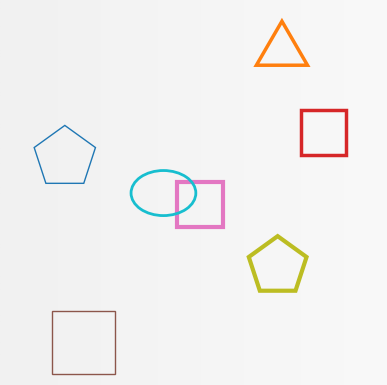[{"shape": "pentagon", "thickness": 1, "radius": 0.42, "center": [0.167, 0.591]}, {"shape": "triangle", "thickness": 2.5, "radius": 0.38, "center": [0.728, 0.869]}, {"shape": "square", "thickness": 2.5, "radius": 0.29, "center": [0.836, 0.655]}, {"shape": "square", "thickness": 1, "radius": 0.41, "center": [0.215, 0.111]}, {"shape": "square", "thickness": 3, "radius": 0.29, "center": [0.516, 0.468]}, {"shape": "pentagon", "thickness": 3, "radius": 0.39, "center": [0.717, 0.308]}, {"shape": "oval", "thickness": 2, "radius": 0.42, "center": [0.422, 0.499]}]